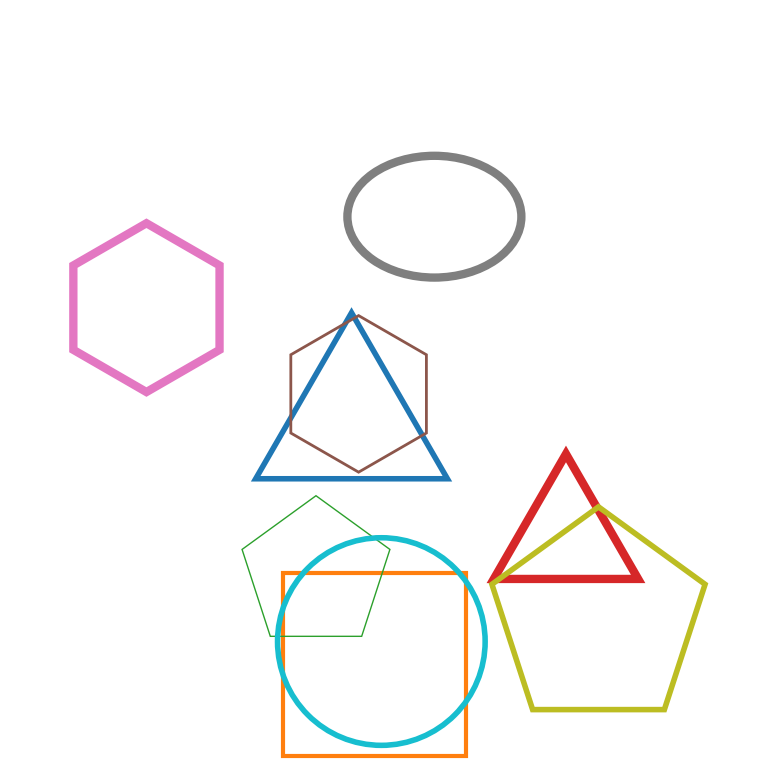[{"shape": "triangle", "thickness": 2, "radius": 0.72, "center": [0.457, 0.45]}, {"shape": "square", "thickness": 1.5, "radius": 0.59, "center": [0.487, 0.137]}, {"shape": "pentagon", "thickness": 0.5, "radius": 0.5, "center": [0.41, 0.255]}, {"shape": "triangle", "thickness": 3, "radius": 0.54, "center": [0.735, 0.302]}, {"shape": "hexagon", "thickness": 1, "radius": 0.51, "center": [0.466, 0.488]}, {"shape": "hexagon", "thickness": 3, "radius": 0.55, "center": [0.19, 0.6]}, {"shape": "oval", "thickness": 3, "radius": 0.56, "center": [0.564, 0.719]}, {"shape": "pentagon", "thickness": 2, "radius": 0.73, "center": [0.777, 0.196]}, {"shape": "circle", "thickness": 2, "radius": 0.67, "center": [0.495, 0.167]}]